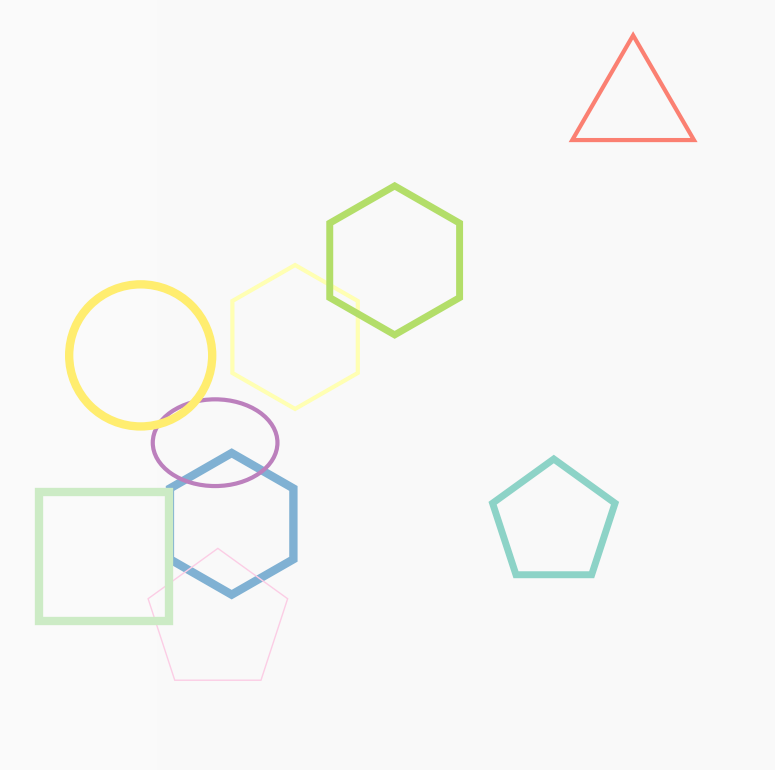[{"shape": "pentagon", "thickness": 2.5, "radius": 0.42, "center": [0.715, 0.321]}, {"shape": "hexagon", "thickness": 1.5, "radius": 0.47, "center": [0.381, 0.562]}, {"shape": "triangle", "thickness": 1.5, "radius": 0.45, "center": [0.817, 0.863]}, {"shape": "hexagon", "thickness": 3, "radius": 0.46, "center": [0.299, 0.32]}, {"shape": "hexagon", "thickness": 2.5, "radius": 0.48, "center": [0.509, 0.662]}, {"shape": "pentagon", "thickness": 0.5, "radius": 0.47, "center": [0.281, 0.193]}, {"shape": "oval", "thickness": 1.5, "radius": 0.4, "center": [0.278, 0.425]}, {"shape": "square", "thickness": 3, "radius": 0.42, "center": [0.134, 0.277]}, {"shape": "circle", "thickness": 3, "radius": 0.46, "center": [0.182, 0.538]}]